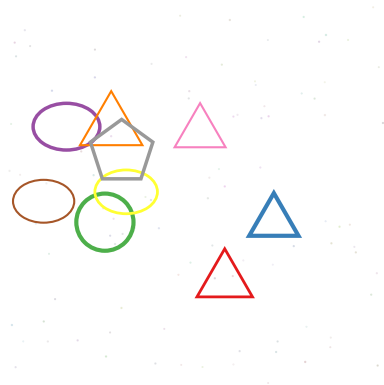[{"shape": "triangle", "thickness": 2, "radius": 0.42, "center": [0.584, 0.271]}, {"shape": "triangle", "thickness": 3, "radius": 0.37, "center": [0.711, 0.425]}, {"shape": "circle", "thickness": 3, "radius": 0.37, "center": [0.272, 0.423]}, {"shape": "oval", "thickness": 2.5, "radius": 0.43, "center": [0.173, 0.671]}, {"shape": "triangle", "thickness": 1.5, "radius": 0.47, "center": [0.289, 0.67]}, {"shape": "oval", "thickness": 2, "radius": 0.41, "center": [0.328, 0.502]}, {"shape": "oval", "thickness": 1.5, "radius": 0.4, "center": [0.113, 0.477]}, {"shape": "triangle", "thickness": 1.5, "radius": 0.38, "center": [0.52, 0.656]}, {"shape": "pentagon", "thickness": 2.5, "radius": 0.43, "center": [0.316, 0.604]}]